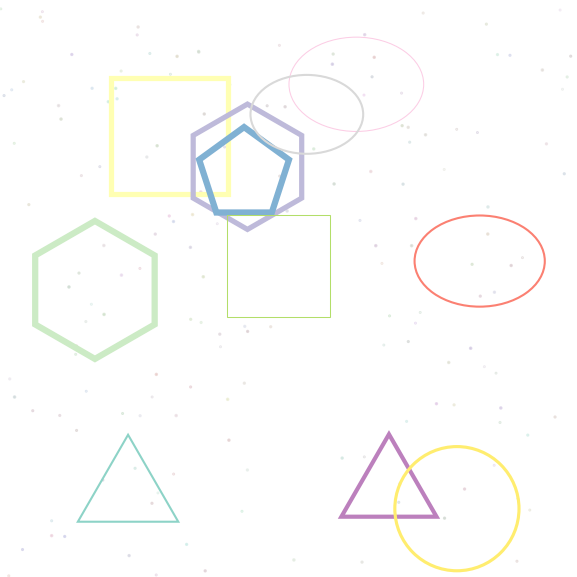[{"shape": "triangle", "thickness": 1, "radius": 0.5, "center": [0.222, 0.146]}, {"shape": "square", "thickness": 2.5, "radius": 0.5, "center": [0.294, 0.764]}, {"shape": "hexagon", "thickness": 2.5, "radius": 0.54, "center": [0.428, 0.71]}, {"shape": "oval", "thickness": 1, "radius": 0.56, "center": [0.831, 0.547]}, {"shape": "pentagon", "thickness": 3, "radius": 0.41, "center": [0.423, 0.697]}, {"shape": "square", "thickness": 0.5, "radius": 0.44, "center": [0.482, 0.539]}, {"shape": "oval", "thickness": 0.5, "radius": 0.58, "center": [0.617, 0.853]}, {"shape": "oval", "thickness": 1, "radius": 0.49, "center": [0.531, 0.801]}, {"shape": "triangle", "thickness": 2, "radius": 0.48, "center": [0.674, 0.152]}, {"shape": "hexagon", "thickness": 3, "radius": 0.6, "center": [0.164, 0.497]}, {"shape": "circle", "thickness": 1.5, "radius": 0.54, "center": [0.791, 0.118]}]